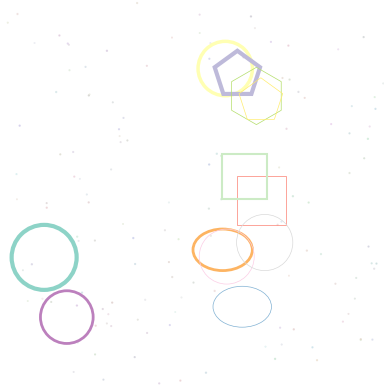[{"shape": "circle", "thickness": 3, "radius": 0.42, "center": [0.115, 0.331]}, {"shape": "circle", "thickness": 2.5, "radius": 0.35, "center": [0.585, 0.822]}, {"shape": "pentagon", "thickness": 3, "radius": 0.31, "center": [0.617, 0.806]}, {"shape": "square", "thickness": 0.5, "radius": 0.32, "center": [0.679, 0.479]}, {"shape": "oval", "thickness": 0.5, "radius": 0.38, "center": [0.629, 0.203]}, {"shape": "oval", "thickness": 2, "radius": 0.39, "center": [0.578, 0.351]}, {"shape": "hexagon", "thickness": 0.5, "radius": 0.37, "center": [0.666, 0.751]}, {"shape": "circle", "thickness": 0.5, "radius": 0.36, "center": [0.589, 0.334]}, {"shape": "circle", "thickness": 0.5, "radius": 0.37, "center": [0.688, 0.37]}, {"shape": "circle", "thickness": 2, "radius": 0.34, "center": [0.173, 0.176]}, {"shape": "square", "thickness": 1.5, "radius": 0.29, "center": [0.635, 0.541]}, {"shape": "pentagon", "thickness": 0.5, "radius": 0.3, "center": [0.678, 0.738]}]